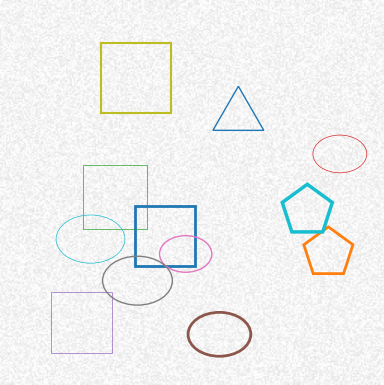[{"shape": "triangle", "thickness": 1, "radius": 0.38, "center": [0.619, 0.7]}, {"shape": "square", "thickness": 2, "radius": 0.39, "center": [0.429, 0.386]}, {"shape": "pentagon", "thickness": 2, "radius": 0.34, "center": [0.853, 0.344]}, {"shape": "square", "thickness": 0.5, "radius": 0.41, "center": [0.298, 0.489]}, {"shape": "oval", "thickness": 0.5, "radius": 0.35, "center": [0.883, 0.6]}, {"shape": "square", "thickness": 0.5, "radius": 0.39, "center": [0.212, 0.162]}, {"shape": "oval", "thickness": 2, "radius": 0.41, "center": [0.57, 0.132]}, {"shape": "oval", "thickness": 1, "radius": 0.34, "center": [0.482, 0.34]}, {"shape": "oval", "thickness": 1, "radius": 0.45, "center": [0.357, 0.271]}, {"shape": "square", "thickness": 1.5, "radius": 0.45, "center": [0.353, 0.797]}, {"shape": "pentagon", "thickness": 2.5, "radius": 0.34, "center": [0.798, 0.453]}, {"shape": "oval", "thickness": 0.5, "radius": 0.45, "center": [0.235, 0.379]}]